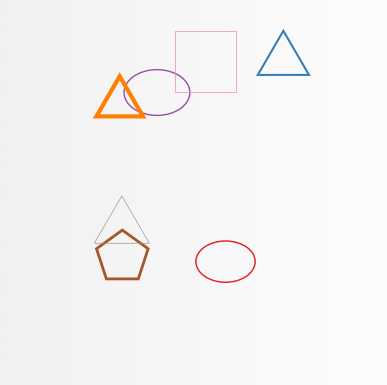[{"shape": "oval", "thickness": 1, "radius": 0.38, "center": [0.582, 0.32]}, {"shape": "triangle", "thickness": 1.5, "radius": 0.38, "center": [0.731, 0.844]}, {"shape": "oval", "thickness": 1, "radius": 0.42, "center": [0.405, 0.76]}, {"shape": "triangle", "thickness": 3, "radius": 0.35, "center": [0.309, 0.732]}, {"shape": "pentagon", "thickness": 2, "radius": 0.35, "center": [0.316, 0.332]}, {"shape": "square", "thickness": 0.5, "radius": 0.39, "center": [0.531, 0.84]}, {"shape": "triangle", "thickness": 0.5, "radius": 0.41, "center": [0.314, 0.409]}]